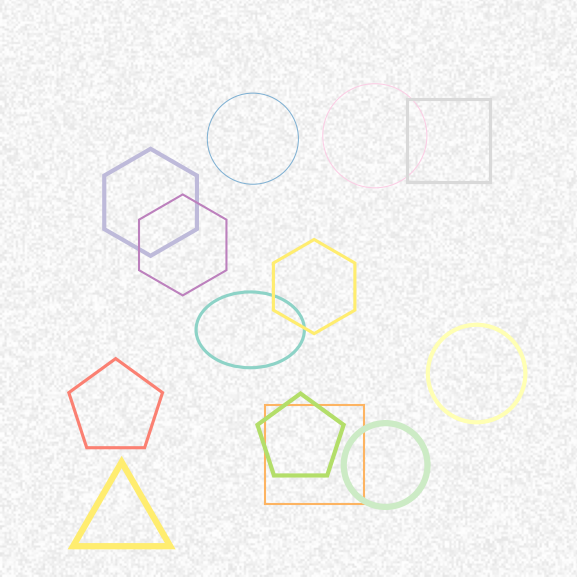[{"shape": "oval", "thickness": 1.5, "radius": 0.47, "center": [0.433, 0.428]}, {"shape": "circle", "thickness": 2, "radius": 0.42, "center": [0.825, 0.352]}, {"shape": "hexagon", "thickness": 2, "radius": 0.46, "center": [0.261, 0.649]}, {"shape": "pentagon", "thickness": 1.5, "radius": 0.43, "center": [0.2, 0.293]}, {"shape": "circle", "thickness": 0.5, "radius": 0.39, "center": [0.438, 0.759]}, {"shape": "square", "thickness": 1, "radius": 0.43, "center": [0.545, 0.212]}, {"shape": "pentagon", "thickness": 2, "radius": 0.39, "center": [0.52, 0.239]}, {"shape": "circle", "thickness": 0.5, "radius": 0.45, "center": [0.649, 0.764]}, {"shape": "square", "thickness": 1.5, "radius": 0.36, "center": [0.776, 0.756]}, {"shape": "hexagon", "thickness": 1, "radius": 0.44, "center": [0.316, 0.575]}, {"shape": "circle", "thickness": 3, "radius": 0.36, "center": [0.668, 0.194]}, {"shape": "hexagon", "thickness": 1.5, "radius": 0.41, "center": [0.544, 0.503]}, {"shape": "triangle", "thickness": 3, "radius": 0.49, "center": [0.211, 0.102]}]